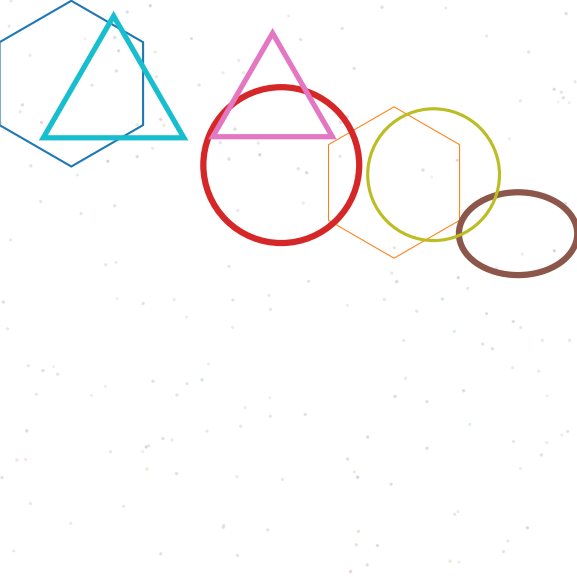[{"shape": "hexagon", "thickness": 1, "radius": 0.72, "center": [0.123, 0.854]}, {"shape": "hexagon", "thickness": 0.5, "radius": 0.66, "center": [0.682, 0.683]}, {"shape": "circle", "thickness": 3, "radius": 0.67, "center": [0.487, 0.713]}, {"shape": "oval", "thickness": 3, "radius": 0.51, "center": [0.897, 0.594]}, {"shape": "triangle", "thickness": 2.5, "radius": 0.6, "center": [0.472, 0.822]}, {"shape": "circle", "thickness": 1.5, "radius": 0.57, "center": [0.751, 0.697]}, {"shape": "triangle", "thickness": 2.5, "radius": 0.7, "center": [0.197, 0.831]}]